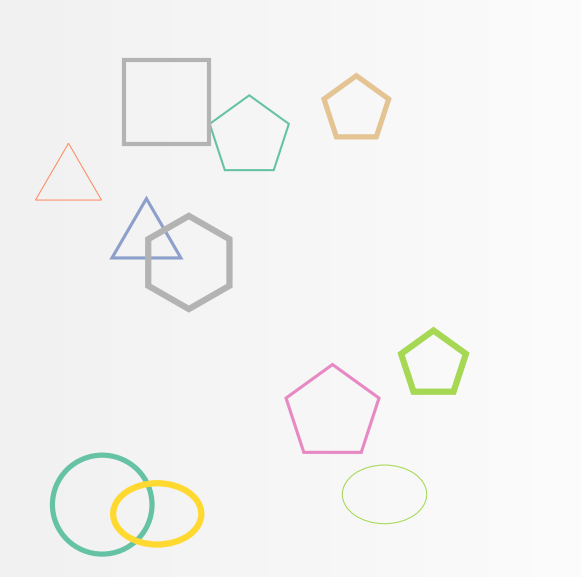[{"shape": "pentagon", "thickness": 1, "radius": 0.36, "center": [0.429, 0.762]}, {"shape": "circle", "thickness": 2.5, "radius": 0.43, "center": [0.176, 0.125]}, {"shape": "triangle", "thickness": 0.5, "radius": 0.33, "center": [0.118, 0.685]}, {"shape": "triangle", "thickness": 1.5, "radius": 0.34, "center": [0.252, 0.587]}, {"shape": "pentagon", "thickness": 1.5, "radius": 0.42, "center": [0.572, 0.284]}, {"shape": "pentagon", "thickness": 3, "radius": 0.29, "center": [0.746, 0.368]}, {"shape": "oval", "thickness": 0.5, "radius": 0.36, "center": [0.662, 0.143]}, {"shape": "oval", "thickness": 3, "radius": 0.38, "center": [0.271, 0.109]}, {"shape": "pentagon", "thickness": 2.5, "radius": 0.29, "center": [0.613, 0.809]}, {"shape": "hexagon", "thickness": 3, "radius": 0.4, "center": [0.325, 0.545]}, {"shape": "square", "thickness": 2, "radius": 0.37, "center": [0.287, 0.823]}]